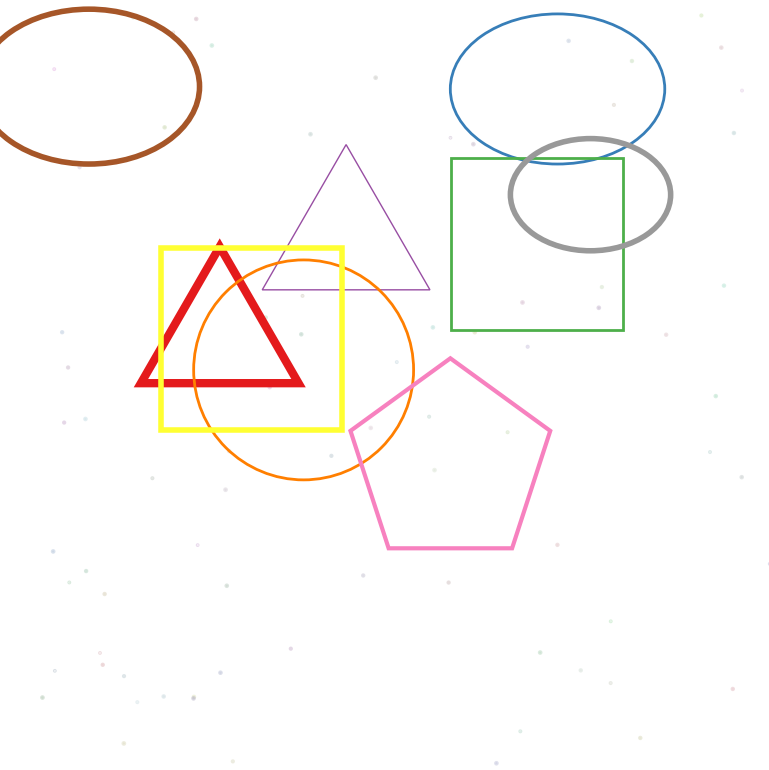[{"shape": "triangle", "thickness": 3, "radius": 0.59, "center": [0.285, 0.561]}, {"shape": "oval", "thickness": 1, "radius": 0.7, "center": [0.724, 0.884]}, {"shape": "square", "thickness": 1, "radius": 0.56, "center": [0.697, 0.683]}, {"shape": "triangle", "thickness": 0.5, "radius": 0.63, "center": [0.449, 0.686]}, {"shape": "circle", "thickness": 1, "radius": 0.71, "center": [0.394, 0.52]}, {"shape": "square", "thickness": 2, "radius": 0.59, "center": [0.327, 0.56]}, {"shape": "oval", "thickness": 2, "radius": 0.72, "center": [0.115, 0.888]}, {"shape": "pentagon", "thickness": 1.5, "radius": 0.68, "center": [0.585, 0.398]}, {"shape": "oval", "thickness": 2, "radius": 0.52, "center": [0.767, 0.747]}]